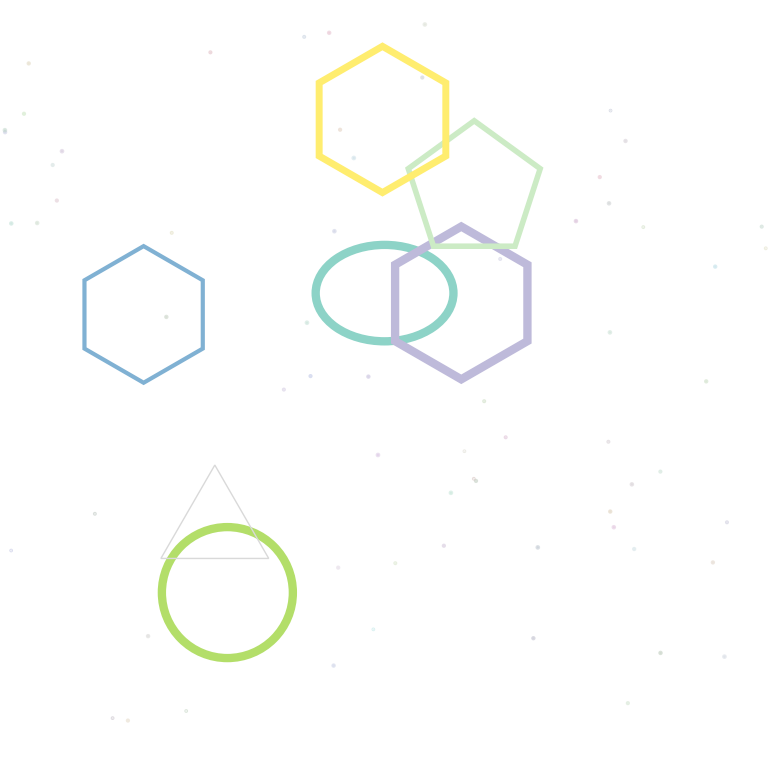[{"shape": "oval", "thickness": 3, "radius": 0.45, "center": [0.499, 0.619]}, {"shape": "hexagon", "thickness": 3, "radius": 0.5, "center": [0.599, 0.607]}, {"shape": "hexagon", "thickness": 1.5, "radius": 0.44, "center": [0.187, 0.592]}, {"shape": "circle", "thickness": 3, "radius": 0.43, "center": [0.295, 0.23]}, {"shape": "triangle", "thickness": 0.5, "radius": 0.4, "center": [0.279, 0.315]}, {"shape": "pentagon", "thickness": 2, "radius": 0.45, "center": [0.616, 0.753]}, {"shape": "hexagon", "thickness": 2.5, "radius": 0.47, "center": [0.497, 0.845]}]